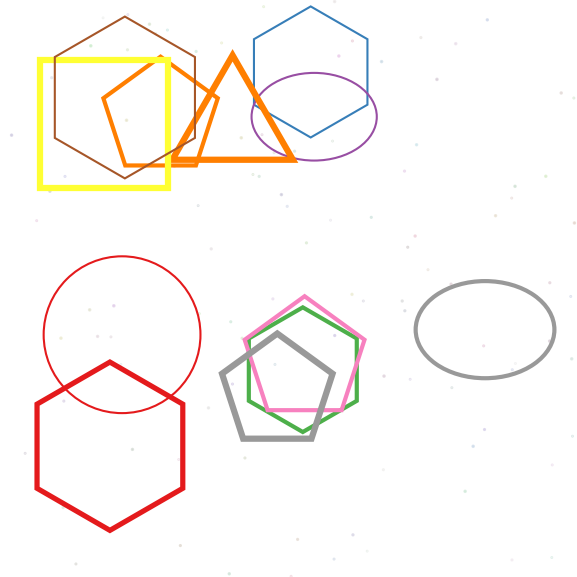[{"shape": "hexagon", "thickness": 2.5, "radius": 0.73, "center": [0.19, 0.226]}, {"shape": "circle", "thickness": 1, "radius": 0.68, "center": [0.211, 0.42]}, {"shape": "hexagon", "thickness": 1, "radius": 0.57, "center": [0.538, 0.875]}, {"shape": "hexagon", "thickness": 2, "radius": 0.54, "center": [0.524, 0.359]}, {"shape": "oval", "thickness": 1, "radius": 0.54, "center": [0.544, 0.797]}, {"shape": "triangle", "thickness": 3, "radius": 0.6, "center": [0.403, 0.783]}, {"shape": "pentagon", "thickness": 2, "radius": 0.52, "center": [0.278, 0.797]}, {"shape": "square", "thickness": 3, "radius": 0.55, "center": [0.181, 0.784]}, {"shape": "hexagon", "thickness": 1, "radius": 0.7, "center": [0.216, 0.83]}, {"shape": "pentagon", "thickness": 2, "radius": 0.55, "center": [0.527, 0.377]}, {"shape": "oval", "thickness": 2, "radius": 0.6, "center": [0.84, 0.428]}, {"shape": "pentagon", "thickness": 3, "radius": 0.5, "center": [0.48, 0.321]}]